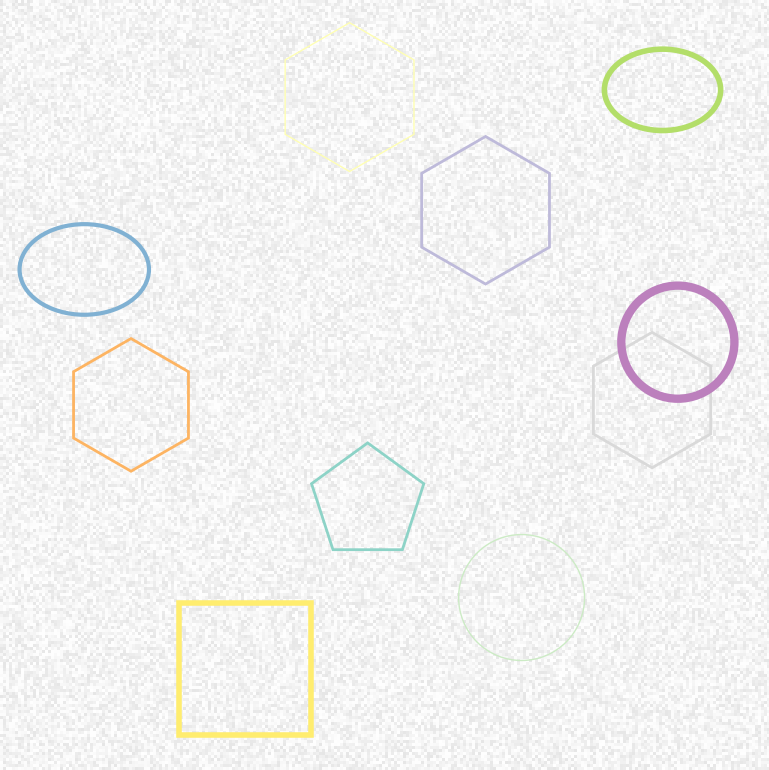[{"shape": "pentagon", "thickness": 1, "radius": 0.38, "center": [0.477, 0.348]}, {"shape": "hexagon", "thickness": 0.5, "radius": 0.48, "center": [0.454, 0.874]}, {"shape": "hexagon", "thickness": 1, "radius": 0.48, "center": [0.631, 0.727]}, {"shape": "oval", "thickness": 1.5, "radius": 0.42, "center": [0.109, 0.65]}, {"shape": "hexagon", "thickness": 1, "radius": 0.43, "center": [0.17, 0.474]}, {"shape": "oval", "thickness": 2, "radius": 0.38, "center": [0.86, 0.883]}, {"shape": "hexagon", "thickness": 1, "radius": 0.44, "center": [0.847, 0.48]}, {"shape": "circle", "thickness": 3, "radius": 0.37, "center": [0.88, 0.556]}, {"shape": "circle", "thickness": 0.5, "radius": 0.41, "center": [0.677, 0.224]}, {"shape": "square", "thickness": 2, "radius": 0.43, "center": [0.318, 0.131]}]